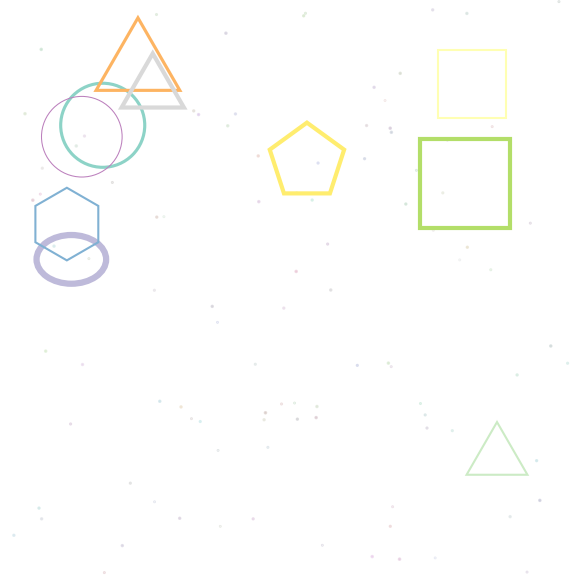[{"shape": "circle", "thickness": 1.5, "radius": 0.36, "center": [0.178, 0.782]}, {"shape": "square", "thickness": 1, "radius": 0.3, "center": [0.818, 0.854]}, {"shape": "oval", "thickness": 3, "radius": 0.3, "center": [0.124, 0.55]}, {"shape": "hexagon", "thickness": 1, "radius": 0.31, "center": [0.116, 0.611]}, {"shape": "triangle", "thickness": 1.5, "radius": 0.42, "center": [0.239, 0.885]}, {"shape": "square", "thickness": 2, "radius": 0.39, "center": [0.805, 0.681]}, {"shape": "triangle", "thickness": 2, "radius": 0.31, "center": [0.265, 0.844]}, {"shape": "circle", "thickness": 0.5, "radius": 0.35, "center": [0.142, 0.762]}, {"shape": "triangle", "thickness": 1, "radius": 0.3, "center": [0.861, 0.207]}, {"shape": "pentagon", "thickness": 2, "radius": 0.34, "center": [0.532, 0.719]}]